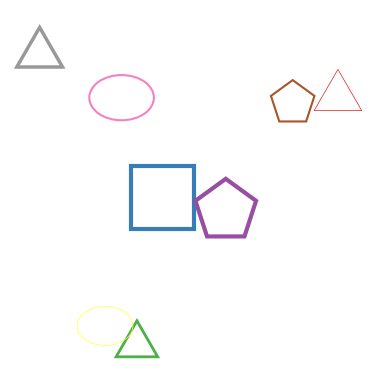[{"shape": "triangle", "thickness": 0.5, "radius": 0.36, "center": [0.878, 0.748]}, {"shape": "square", "thickness": 3, "radius": 0.41, "center": [0.422, 0.486]}, {"shape": "triangle", "thickness": 2, "radius": 0.31, "center": [0.356, 0.104]}, {"shape": "pentagon", "thickness": 3, "radius": 0.41, "center": [0.586, 0.453]}, {"shape": "oval", "thickness": 0.5, "radius": 0.36, "center": [0.273, 0.153]}, {"shape": "pentagon", "thickness": 1.5, "radius": 0.3, "center": [0.76, 0.733]}, {"shape": "oval", "thickness": 1.5, "radius": 0.42, "center": [0.316, 0.746]}, {"shape": "triangle", "thickness": 2.5, "radius": 0.34, "center": [0.103, 0.86]}]